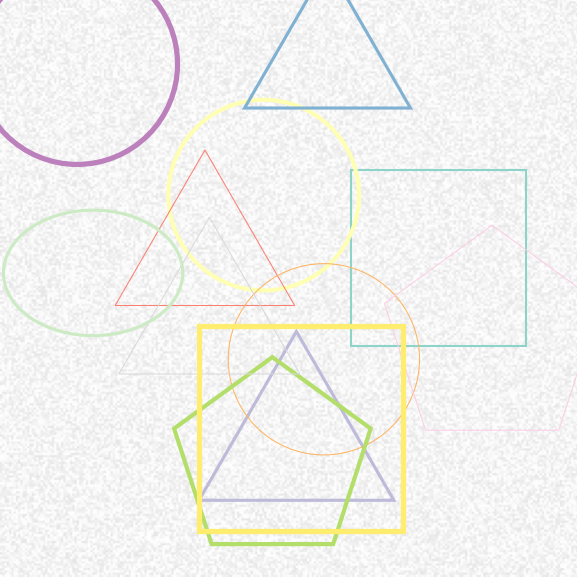[{"shape": "square", "thickness": 1, "radius": 0.76, "center": [0.759, 0.552]}, {"shape": "circle", "thickness": 2, "radius": 0.83, "center": [0.457, 0.661]}, {"shape": "triangle", "thickness": 1.5, "radius": 0.97, "center": [0.513, 0.23]}, {"shape": "triangle", "thickness": 0.5, "radius": 0.9, "center": [0.355, 0.56]}, {"shape": "triangle", "thickness": 1.5, "radius": 0.83, "center": [0.567, 0.895]}, {"shape": "circle", "thickness": 0.5, "radius": 0.83, "center": [0.561, 0.377]}, {"shape": "pentagon", "thickness": 2, "radius": 0.89, "center": [0.472, 0.202]}, {"shape": "pentagon", "thickness": 0.5, "radius": 0.98, "center": [0.852, 0.413]}, {"shape": "triangle", "thickness": 0.5, "radius": 0.91, "center": [0.363, 0.442]}, {"shape": "circle", "thickness": 2.5, "radius": 0.87, "center": [0.134, 0.888]}, {"shape": "oval", "thickness": 1.5, "radius": 0.78, "center": [0.161, 0.527]}, {"shape": "square", "thickness": 2.5, "radius": 0.88, "center": [0.521, 0.257]}]